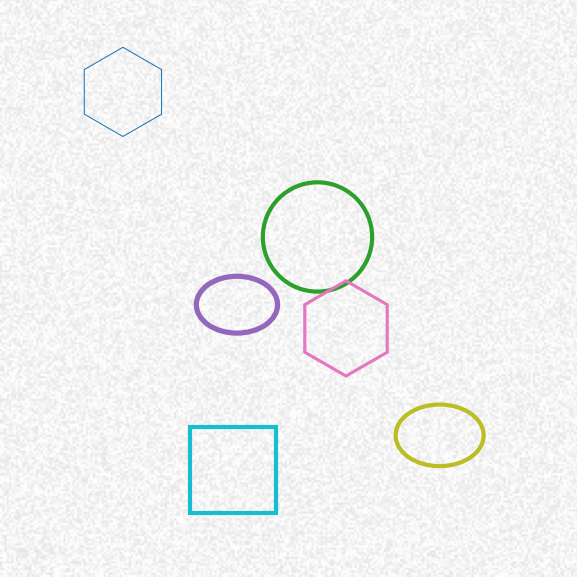[{"shape": "hexagon", "thickness": 0.5, "radius": 0.39, "center": [0.213, 0.84]}, {"shape": "circle", "thickness": 2, "radius": 0.47, "center": [0.55, 0.589]}, {"shape": "oval", "thickness": 2.5, "radius": 0.35, "center": [0.41, 0.472]}, {"shape": "hexagon", "thickness": 1.5, "radius": 0.41, "center": [0.599, 0.43]}, {"shape": "oval", "thickness": 2, "radius": 0.38, "center": [0.761, 0.245]}, {"shape": "square", "thickness": 2, "radius": 0.37, "center": [0.403, 0.185]}]